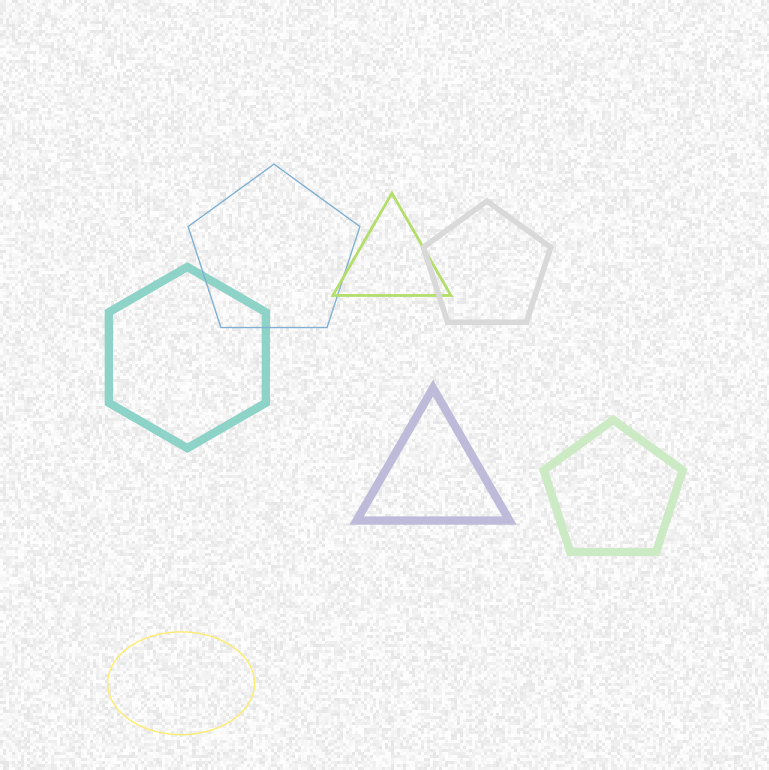[{"shape": "hexagon", "thickness": 3, "radius": 0.59, "center": [0.243, 0.536]}, {"shape": "triangle", "thickness": 3, "radius": 0.57, "center": [0.562, 0.381]}, {"shape": "pentagon", "thickness": 0.5, "radius": 0.59, "center": [0.356, 0.67]}, {"shape": "triangle", "thickness": 1, "radius": 0.44, "center": [0.509, 0.661]}, {"shape": "pentagon", "thickness": 2, "radius": 0.44, "center": [0.633, 0.652]}, {"shape": "pentagon", "thickness": 3, "radius": 0.47, "center": [0.796, 0.36]}, {"shape": "oval", "thickness": 0.5, "radius": 0.48, "center": [0.235, 0.113]}]